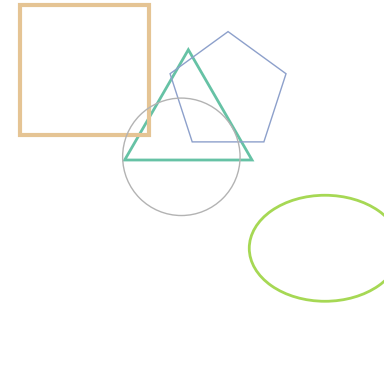[{"shape": "triangle", "thickness": 2, "radius": 0.95, "center": [0.489, 0.68]}, {"shape": "pentagon", "thickness": 1, "radius": 0.79, "center": [0.592, 0.76]}, {"shape": "oval", "thickness": 2, "radius": 0.98, "center": [0.844, 0.355]}, {"shape": "square", "thickness": 3, "radius": 0.84, "center": [0.22, 0.818]}, {"shape": "circle", "thickness": 1, "radius": 0.76, "center": [0.471, 0.593]}]